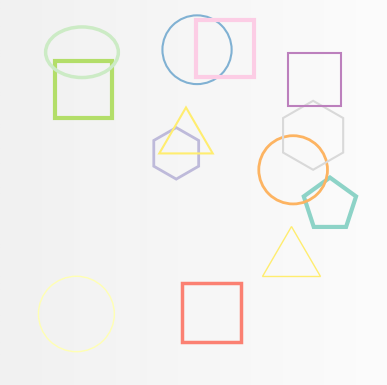[{"shape": "pentagon", "thickness": 3, "radius": 0.35, "center": [0.851, 0.468]}, {"shape": "circle", "thickness": 1, "radius": 0.49, "center": [0.197, 0.184]}, {"shape": "hexagon", "thickness": 2, "radius": 0.33, "center": [0.455, 0.602]}, {"shape": "square", "thickness": 2.5, "radius": 0.38, "center": [0.546, 0.188]}, {"shape": "circle", "thickness": 1.5, "radius": 0.45, "center": [0.508, 0.871]}, {"shape": "circle", "thickness": 2, "radius": 0.44, "center": [0.756, 0.559]}, {"shape": "square", "thickness": 3, "radius": 0.37, "center": [0.215, 0.768]}, {"shape": "square", "thickness": 3, "radius": 0.37, "center": [0.581, 0.875]}, {"shape": "hexagon", "thickness": 1.5, "radius": 0.45, "center": [0.808, 0.649]}, {"shape": "square", "thickness": 1.5, "radius": 0.34, "center": [0.811, 0.793]}, {"shape": "oval", "thickness": 2.5, "radius": 0.47, "center": [0.212, 0.864]}, {"shape": "triangle", "thickness": 1.5, "radius": 0.4, "center": [0.48, 0.641]}, {"shape": "triangle", "thickness": 1, "radius": 0.43, "center": [0.752, 0.325]}]